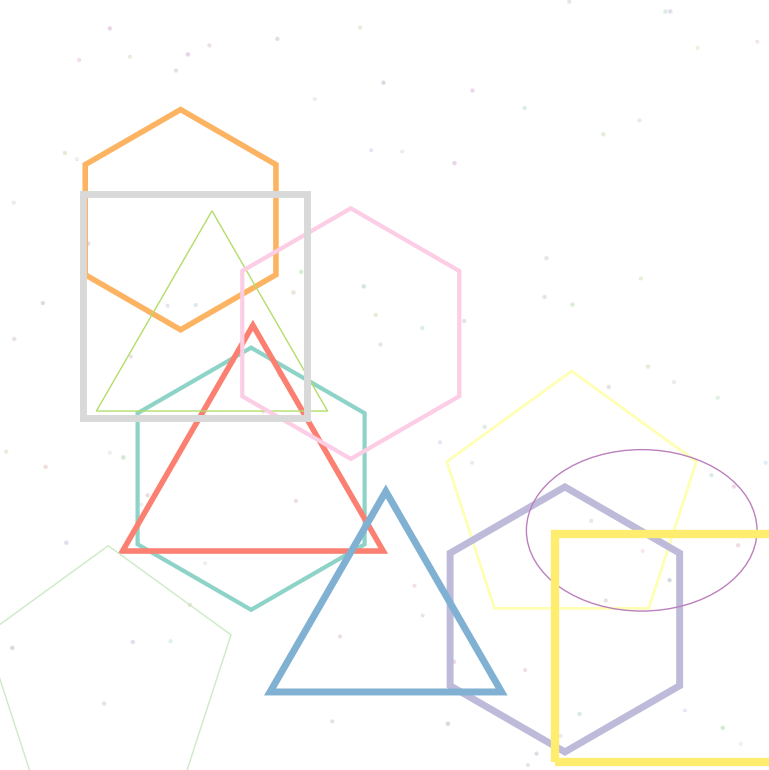[{"shape": "hexagon", "thickness": 1.5, "radius": 0.85, "center": [0.326, 0.378]}, {"shape": "pentagon", "thickness": 1, "radius": 0.85, "center": [0.742, 0.348]}, {"shape": "hexagon", "thickness": 2.5, "radius": 0.86, "center": [0.734, 0.196]}, {"shape": "triangle", "thickness": 2, "radius": 0.98, "center": [0.328, 0.382]}, {"shape": "triangle", "thickness": 2.5, "radius": 0.87, "center": [0.501, 0.188]}, {"shape": "hexagon", "thickness": 2, "radius": 0.71, "center": [0.235, 0.715]}, {"shape": "triangle", "thickness": 0.5, "radius": 0.87, "center": [0.275, 0.553]}, {"shape": "hexagon", "thickness": 1.5, "radius": 0.81, "center": [0.456, 0.567]}, {"shape": "square", "thickness": 2.5, "radius": 0.73, "center": [0.253, 0.603]}, {"shape": "oval", "thickness": 0.5, "radius": 0.75, "center": [0.833, 0.311]}, {"shape": "pentagon", "thickness": 0.5, "radius": 0.84, "center": [0.141, 0.124]}, {"shape": "square", "thickness": 3, "radius": 0.74, "center": [0.869, 0.159]}]